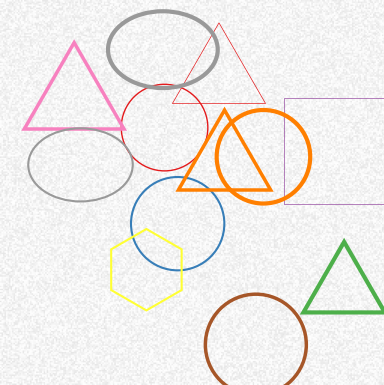[{"shape": "circle", "thickness": 1, "radius": 0.56, "center": [0.427, 0.669]}, {"shape": "triangle", "thickness": 0.5, "radius": 0.7, "center": [0.569, 0.801]}, {"shape": "circle", "thickness": 1.5, "radius": 0.61, "center": [0.461, 0.419]}, {"shape": "triangle", "thickness": 3, "radius": 0.61, "center": [0.894, 0.25]}, {"shape": "square", "thickness": 0.5, "radius": 0.69, "center": [0.876, 0.608]}, {"shape": "triangle", "thickness": 2.5, "radius": 0.69, "center": [0.583, 0.576]}, {"shape": "circle", "thickness": 3, "radius": 0.61, "center": [0.684, 0.593]}, {"shape": "hexagon", "thickness": 1.5, "radius": 0.53, "center": [0.38, 0.3]}, {"shape": "circle", "thickness": 2.5, "radius": 0.66, "center": [0.665, 0.105]}, {"shape": "triangle", "thickness": 2.5, "radius": 0.75, "center": [0.193, 0.74]}, {"shape": "oval", "thickness": 1.5, "radius": 0.68, "center": [0.209, 0.572]}, {"shape": "oval", "thickness": 3, "radius": 0.71, "center": [0.423, 0.871]}]